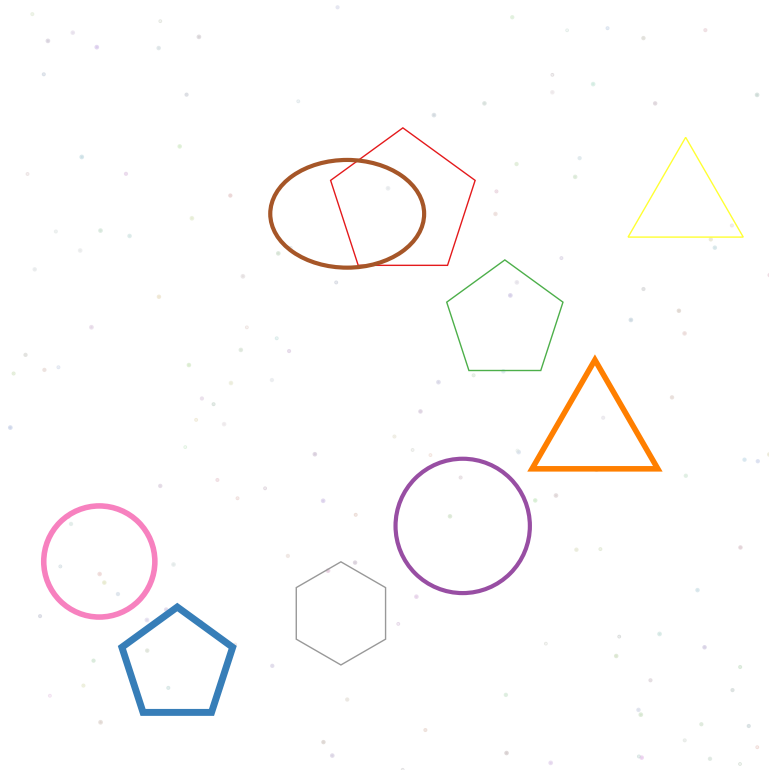[{"shape": "pentagon", "thickness": 0.5, "radius": 0.49, "center": [0.523, 0.735]}, {"shape": "pentagon", "thickness": 2.5, "radius": 0.38, "center": [0.23, 0.136]}, {"shape": "pentagon", "thickness": 0.5, "radius": 0.4, "center": [0.656, 0.583]}, {"shape": "circle", "thickness": 1.5, "radius": 0.44, "center": [0.601, 0.317]}, {"shape": "triangle", "thickness": 2, "radius": 0.47, "center": [0.773, 0.438]}, {"shape": "triangle", "thickness": 0.5, "radius": 0.43, "center": [0.89, 0.735]}, {"shape": "oval", "thickness": 1.5, "radius": 0.5, "center": [0.451, 0.722]}, {"shape": "circle", "thickness": 2, "radius": 0.36, "center": [0.129, 0.271]}, {"shape": "hexagon", "thickness": 0.5, "radius": 0.33, "center": [0.443, 0.203]}]